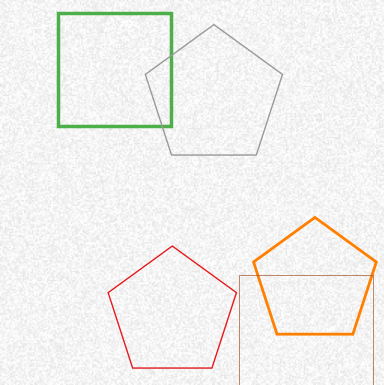[{"shape": "pentagon", "thickness": 1, "radius": 0.88, "center": [0.448, 0.186]}, {"shape": "square", "thickness": 2.5, "radius": 0.74, "center": [0.298, 0.82]}, {"shape": "pentagon", "thickness": 2, "radius": 0.84, "center": [0.818, 0.268]}, {"shape": "square", "thickness": 0.5, "radius": 0.87, "center": [0.795, 0.11]}, {"shape": "pentagon", "thickness": 1, "radius": 0.94, "center": [0.556, 0.749]}]